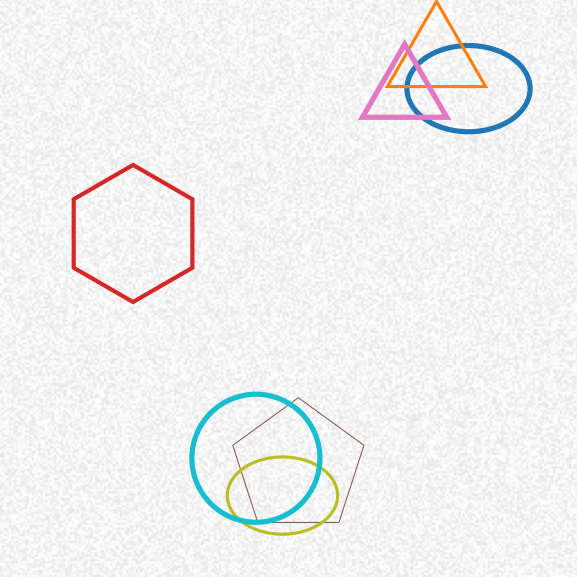[{"shape": "oval", "thickness": 2.5, "radius": 0.53, "center": [0.811, 0.846]}, {"shape": "triangle", "thickness": 1.5, "radius": 0.49, "center": [0.756, 0.898]}, {"shape": "hexagon", "thickness": 2, "radius": 0.59, "center": [0.23, 0.595]}, {"shape": "pentagon", "thickness": 0.5, "radius": 0.6, "center": [0.517, 0.191]}, {"shape": "triangle", "thickness": 2.5, "radius": 0.42, "center": [0.701, 0.838]}, {"shape": "oval", "thickness": 1.5, "radius": 0.48, "center": [0.489, 0.141]}, {"shape": "circle", "thickness": 2.5, "radius": 0.55, "center": [0.443, 0.206]}]